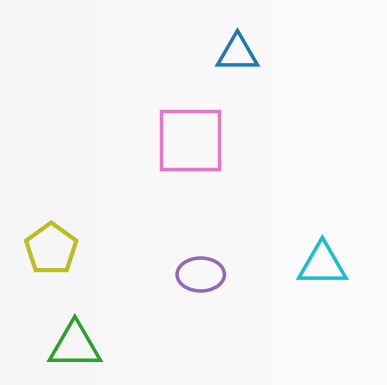[{"shape": "triangle", "thickness": 2.5, "radius": 0.3, "center": [0.613, 0.861]}, {"shape": "triangle", "thickness": 2.5, "radius": 0.38, "center": [0.193, 0.102]}, {"shape": "oval", "thickness": 2.5, "radius": 0.31, "center": [0.518, 0.287]}, {"shape": "square", "thickness": 2.5, "radius": 0.38, "center": [0.491, 0.637]}, {"shape": "pentagon", "thickness": 3, "radius": 0.34, "center": [0.132, 0.354]}, {"shape": "triangle", "thickness": 2.5, "radius": 0.35, "center": [0.832, 0.313]}]